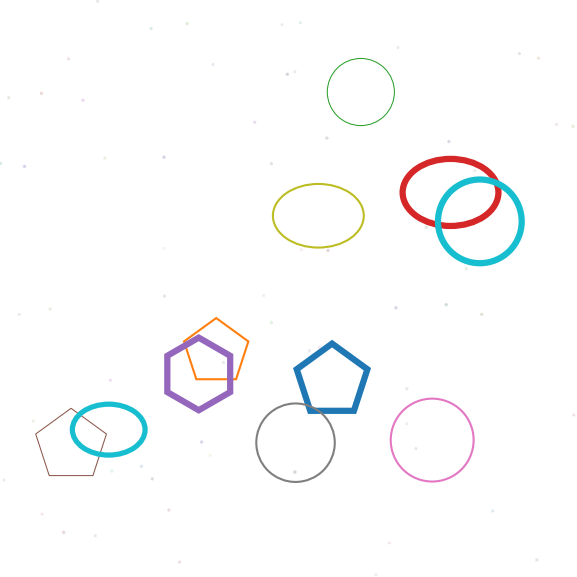[{"shape": "pentagon", "thickness": 3, "radius": 0.32, "center": [0.575, 0.34]}, {"shape": "pentagon", "thickness": 1, "radius": 0.29, "center": [0.374, 0.39]}, {"shape": "circle", "thickness": 0.5, "radius": 0.29, "center": [0.625, 0.84]}, {"shape": "oval", "thickness": 3, "radius": 0.41, "center": [0.78, 0.666]}, {"shape": "hexagon", "thickness": 3, "radius": 0.31, "center": [0.344, 0.352]}, {"shape": "pentagon", "thickness": 0.5, "radius": 0.32, "center": [0.123, 0.228]}, {"shape": "circle", "thickness": 1, "radius": 0.36, "center": [0.748, 0.237]}, {"shape": "circle", "thickness": 1, "radius": 0.34, "center": [0.512, 0.233]}, {"shape": "oval", "thickness": 1, "radius": 0.39, "center": [0.551, 0.626]}, {"shape": "circle", "thickness": 3, "radius": 0.36, "center": [0.831, 0.616]}, {"shape": "oval", "thickness": 2.5, "radius": 0.31, "center": [0.188, 0.255]}]